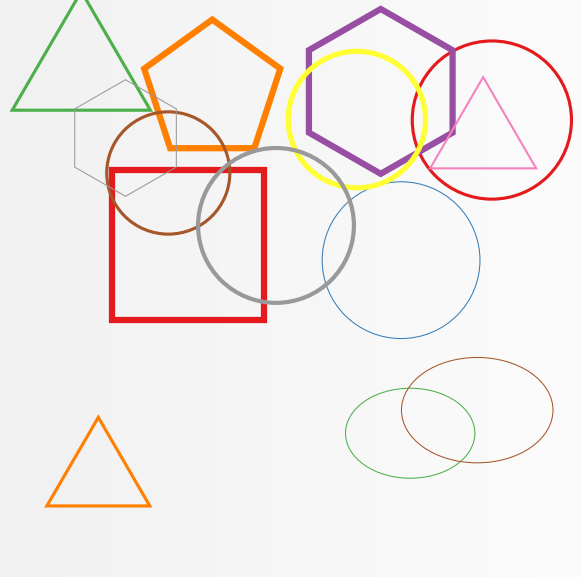[{"shape": "circle", "thickness": 1.5, "radius": 0.68, "center": [0.846, 0.791]}, {"shape": "square", "thickness": 3, "radius": 0.65, "center": [0.323, 0.575]}, {"shape": "circle", "thickness": 0.5, "radius": 0.68, "center": [0.69, 0.549]}, {"shape": "triangle", "thickness": 1.5, "radius": 0.69, "center": [0.14, 0.877]}, {"shape": "oval", "thickness": 0.5, "radius": 0.56, "center": [0.706, 0.249]}, {"shape": "hexagon", "thickness": 3, "radius": 0.71, "center": [0.655, 0.841]}, {"shape": "triangle", "thickness": 1.5, "radius": 0.51, "center": [0.169, 0.174]}, {"shape": "pentagon", "thickness": 3, "radius": 0.62, "center": [0.365, 0.842]}, {"shape": "circle", "thickness": 2.5, "radius": 0.59, "center": [0.614, 0.792]}, {"shape": "circle", "thickness": 1.5, "radius": 0.53, "center": [0.29, 0.7]}, {"shape": "oval", "thickness": 0.5, "radius": 0.65, "center": [0.821, 0.289]}, {"shape": "triangle", "thickness": 1, "radius": 0.53, "center": [0.831, 0.76]}, {"shape": "circle", "thickness": 2, "radius": 0.67, "center": [0.475, 0.609]}, {"shape": "hexagon", "thickness": 0.5, "radius": 0.5, "center": [0.216, 0.76]}]